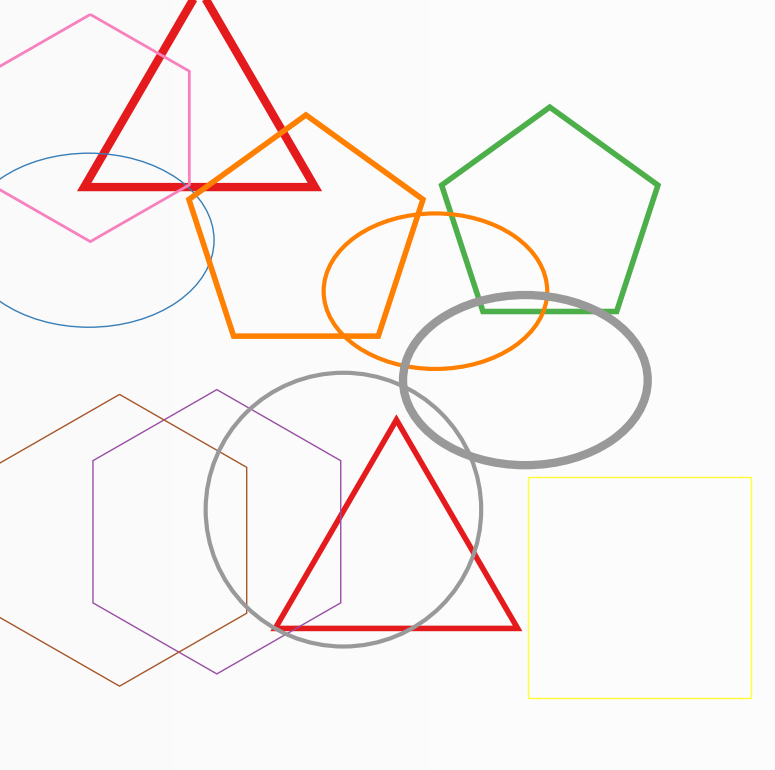[{"shape": "triangle", "thickness": 2, "radius": 0.9, "center": [0.512, 0.274]}, {"shape": "triangle", "thickness": 3, "radius": 0.86, "center": [0.258, 0.843]}, {"shape": "oval", "thickness": 0.5, "radius": 0.81, "center": [0.115, 0.688]}, {"shape": "pentagon", "thickness": 2, "radius": 0.73, "center": [0.709, 0.714]}, {"shape": "hexagon", "thickness": 0.5, "radius": 0.92, "center": [0.28, 0.309]}, {"shape": "oval", "thickness": 1.5, "radius": 0.72, "center": [0.562, 0.622]}, {"shape": "pentagon", "thickness": 2, "radius": 0.79, "center": [0.395, 0.692]}, {"shape": "square", "thickness": 0.5, "radius": 0.72, "center": [0.825, 0.237]}, {"shape": "hexagon", "thickness": 0.5, "radius": 0.95, "center": [0.154, 0.298]}, {"shape": "hexagon", "thickness": 1, "radius": 0.74, "center": [0.117, 0.834]}, {"shape": "oval", "thickness": 3, "radius": 0.79, "center": [0.678, 0.506]}, {"shape": "circle", "thickness": 1.5, "radius": 0.89, "center": [0.443, 0.338]}]